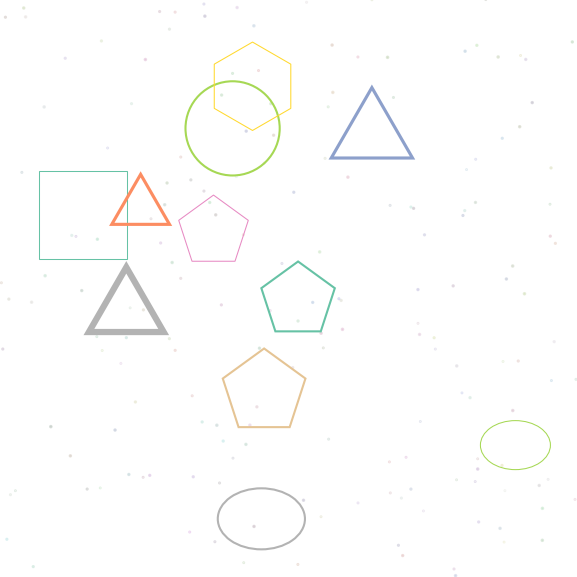[{"shape": "square", "thickness": 0.5, "radius": 0.38, "center": [0.144, 0.627]}, {"shape": "pentagon", "thickness": 1, "radius": 0.33, "center": [0.516, 0.479]}, {"shape": "triangle", "thickness": 1.5, "radius": 0.29, "center": [0.244, 0.639]}, {"shape": "triangle", "thickness": 1.5, "radius": 0.41, "center": [0.644, 0.766]}, {"shape": "pentagon", "thickness": 0.5, "radius": 0.32, "center": [0.37, 0.598]}, {"shape": "oval", "thickness": 0.5, "radius": 0.3, "center": [0.892, 0.228]}, {"shape": "circle", "thickness": 1, "radius": 0.41, "center": [0.403, 0.777]}, {"shape": "hexagon", "thickness": 0.5, "radius": 0.38, "center": [0.437, 0.85]}, {"shape": "pentagon", "thickness": 1, "radius": 0.38, "center": [0.457, 0.32]}, {"shape": "oval", "thickness": 1, "radius": 0.38, "center": [0.453, 0.101]}, {"shape": "triangle", "thickness": 3, "radius": 0.37, "center": [0.219, 0.462]}]